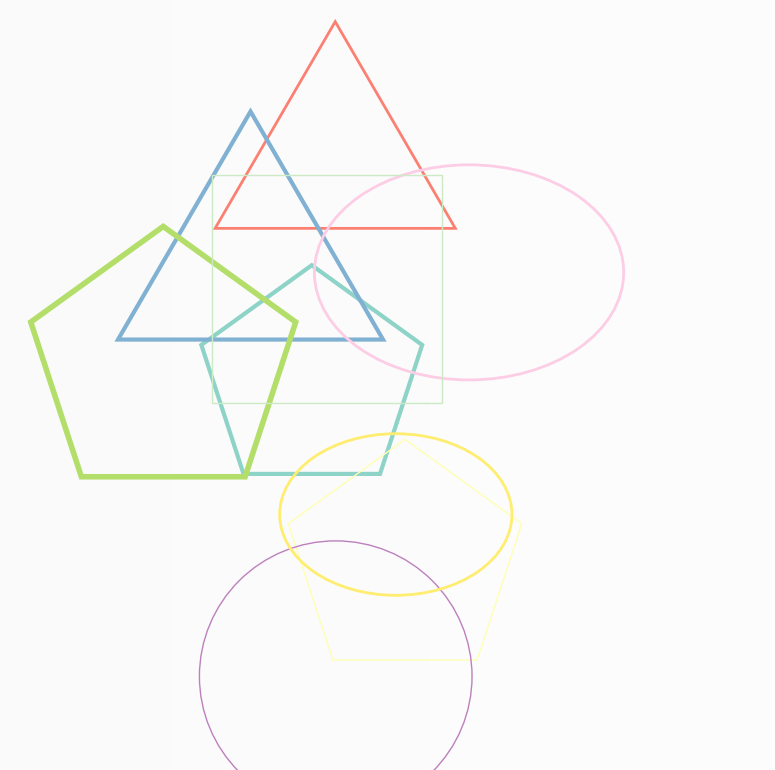[{"shape": "pentagon", "thickness": 1.5, "radius": 0.75, "center": [0.402, 0.506]}, {"shape": "pentagon", "thickness": 0.5, "radius": 0.79, "center": [0.523, 0.271]}, {"shape": "triangle", "thickness": 1, "radius": 0.89, "center": [0.433, 0.793]}, {"shape": "triangle", "thickness": 1.5, "radius": 0.99, "center": [0.323, 0.658]}, {"shape": "pentagon", "thickness": 2, "radius": 0.9, "center": [0.211, 0.526]}, {"shape": "oval", "thickness": 1, "radius": 1.0, "center": [0.605, 0.646]}, {"shape": "circle", "thickness": 0.5, "radius": 0.88, "center": [0.433, 0.122]}, {"shape": "square", "thickness": 0.5, "radius": 0.74, "center": [0.422, 0.624]}, {"shape": "oval", "thickness": 1, "radius": 0.75, "center": [0.511, 0.332]}]